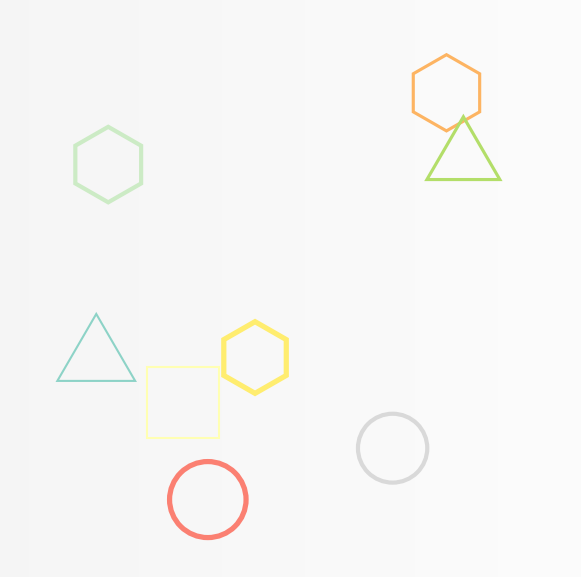[{"shape": "triangle", "thickness": 1, "radius": 0.39, "center": [0.166, 0.378]}, {"shape": "square", "thickness": 1, "radius": 0.31, "center": [0.315, 0.302]}, {"shape": "circle", "thickness": 2.5, "radius": 0.33, "center": [0.358, 0.134]}, {"shape": "hexagon", "thickness": 1.5, "radius": 0.33, "center": [0.768, 0.838]}, {"shape": "triangle", "thickness": 1.5, "radius": 0.36, "center": [0.797, 0.724]}, {"shape": "circle", "thickness": 2, "radius": 0.3, "center": [0.675, 0.223]}, {"shape": "hexagon", "thickness": 2, "radius": 0.33, "center": [0.186, 0.714]}, {"shape": "hexagon", "thickness": 2.5, "radius": 0.31, "center": [0.439, 0.38]}]